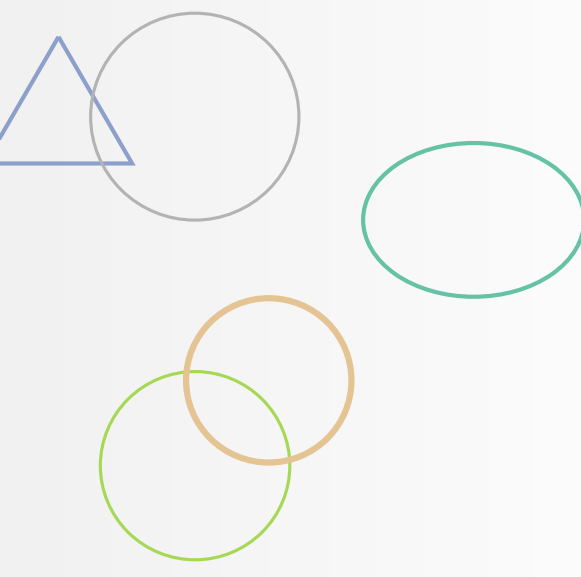[{"shape": "oval", "thickness": 2, "radius": 0.95, "center": [0.815, 0.618]}, {"shape": "triangle", "thickness": 2, "radius": 0.73, "center": [0.101, 0.789]}, {"shape": "circle", "thickness": 1.5, "radius": 0.81, "center": [0.336, 0.193]}, {"shape": "circle", "thickness": 3, "radius": 0.71, "center": [0.462, 0.341]}, {"shape": "circle", "thickness": 1.5, "radius": 0.9, "center": [0.335, 0.797]}]